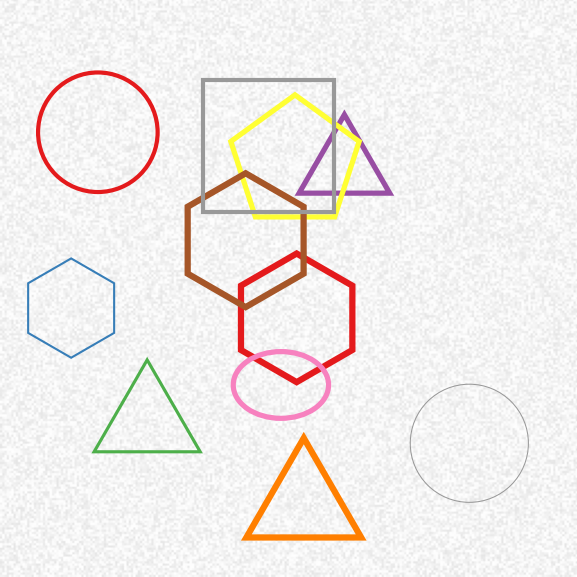[{"shape": "circle", "thickness": 2, "radius": 0.52, "center": [0.169, 0.77]}, {"shape": "hexagon", "thickness": 3, "radius": 0.56, "center": [0.514, 0.449]}, {"shape": "hexagon", "thickness": 1, "radius": 0.43, "center": [0.123, 0.466]}, {"shape": "triangle", "thickness": 1.5, "radius": 0.53, "center": [0.255, 0.27]}, {"shape": "triangle", "thickness": 2.5, "radius": 0.45, "center": [0.596, 0.71]}, {"shape": "triangle", "thickness": 3, "radius": 0.57, "center": [0.526, 0.126]}, {"shape": "pentagon", "thickness": 2.5, "radius": 0.58, "center": [0.511, 0.718]}, {"shape": "hexagon", "thickness": 3, "radius": 0.58, "center": [0.425, 0.583]}, {"shape": "oval", "thickness": 2.5, "radius": 0.41, "center": [0.486, 0.333]}, {"shape": "circle", "thickness": 0.5, "radius": 0.51, "center": [0.813, 0.232]}, {"shape": "square", "thickness": 2, "radius": 0.57, "center": [0.465, 0.746]}]